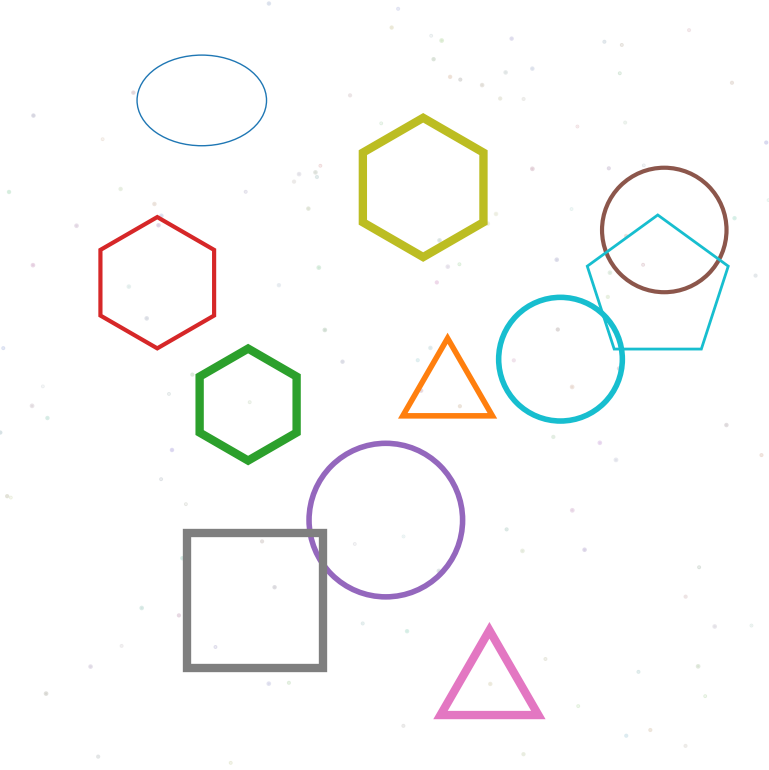[{"shape": "oval", "thickness": 0.5, "radius": 0.42, "center": [0.262, 0.87]}, {"shape": "triangle", "thickness": 2, "radius": 0.34, "center": [0.581, 0.494]}, {"shape": "hexagon", "thickness": 3, "radius": 0.36, "center": [0.322, 0.475]}, {"shape": "hexagon", "thickness": 1.5, "radius": 0.43, "center": [0.204, 0.633]}, {"shape": "circle", "thickness": 2, "radius": 0.5, "center": [0.501, 0.325]}, {"shape": "circle", "thickness": 1.5, "radius": 0.4, "center": [0.863, 0.701]}, {"shape": "triangle", "thickness": 3, "radius": 0.37, "center": [0.636, 0.108]}, {"shape": "square", "thickness": 3, "radius": 0.44, "center": [0.331, 0.22]}, {"shape": "hexagon", "thickness": 3, "radius": 0.45, "center": [0.55, 0.757]}, {"shape": "pentagon", "thickness": 1, "radius": 0.48, "center": [0.854, 0.625]}, {"shape": "circle", "thickness": 2, "radius": 0.4, "center": [0.728, 0.534]}]